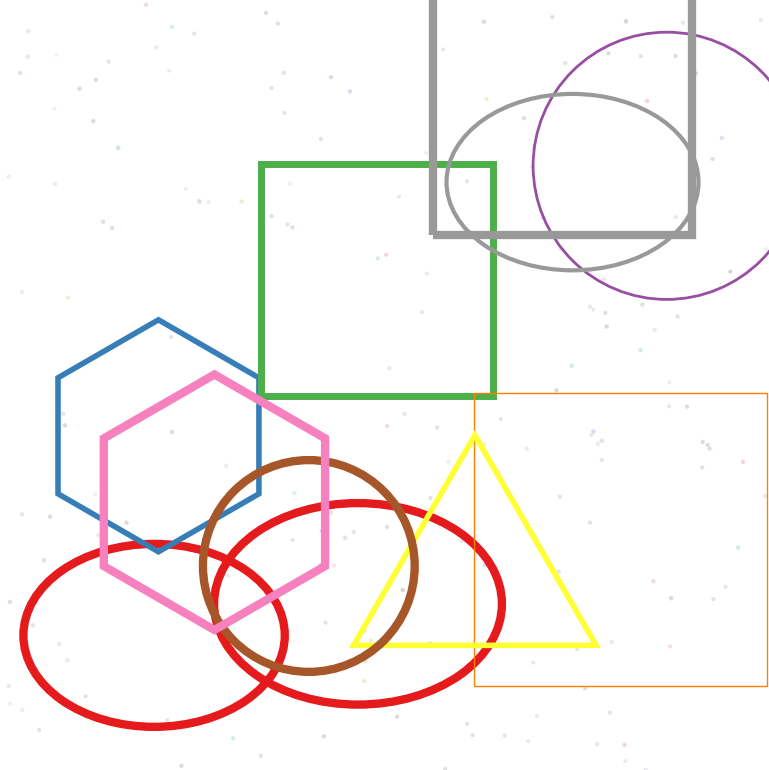[{"shape": "oval", "thickness": 3, "radius": 0.85, "center": [0.2, 0.175]}, {"shape": "oval", "thickness": 3, "radius": 0.93, "center": [0.465, 0.216]}, {"shape": "hexagon", "thickness": 2, "radius": 0.75, "center": [0.206, 0.434]}, {"shape": "square", "thickness": 2.5, "radius": 0.76, "center": [0.49, 0.636]}, {"shape": "circle", "thickness": 1, "radius": 0.87, "center": [0.866, 0.785]}, {"shape": "square", "thickness": 0.5, "radius": 0.95, "center": [0.806, 0.299]}, {"shape": "triangle", "thickness": 2, "radius": 0.91, "center": [0.617, 0.253]}, {"shape": "circle", "thickness": 3, "radius": 0.69, "center": [0.401, 0.265]}, {"shape": "hexagon", "thickness": 3, "radius": 0.83, "center": [0.278, 0.348]}, {"shape": "square", "thickness": 3, "radius": 0.84, "center": [0.73, 0.863]}, {"shape": "oval", "thickness": 1.5, "radius": 0.82, "center": [0.744, 0.763]}]